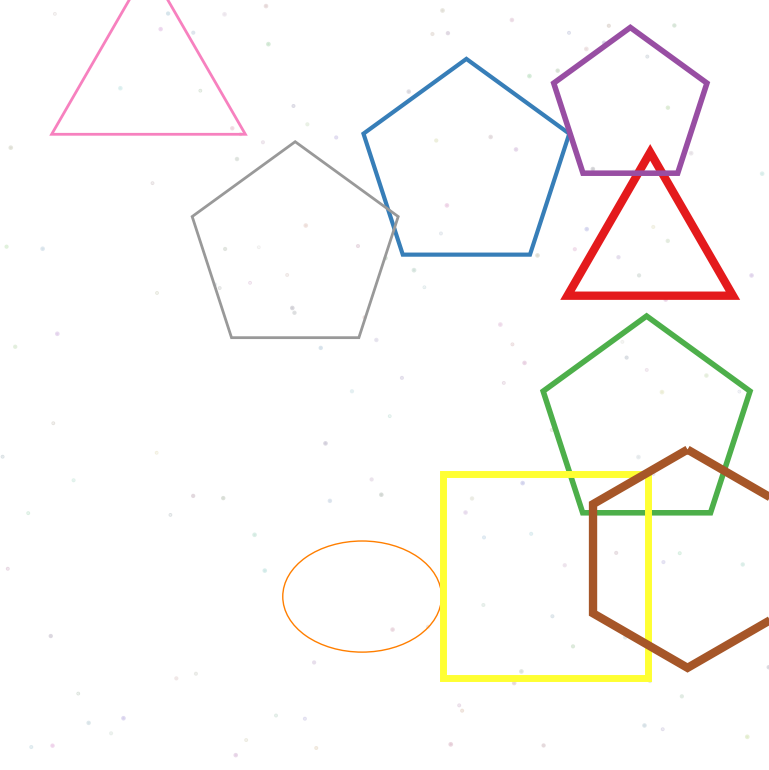[{"shape": "triangle", "thickness": 3, "radius": 0.62, "center": [0.844, 0.678]}, {"shape": "pentagon", "thickness": 1.5, "radius": 0.7, "center": [0.606, 0.783]}, {"shape": "pentagon", "thickness": 2, "radius": 0.71, "center": [0.84, 0.448]}, {"shape": "pentagon", "thickness": 2, "radius": 0.52, "center": [0.819, 0.86]}, {"shape": "oval", "thickness": 0.5, "radius": 0.52, "center": [0.47, 0.225]}, {"shape": "square", "thickness": 2.5, "radius": 0.66, "center": [0.708, 0.252]}, {"shape": "hexagon", "thickness": 3, "radius": 0.71, "center": [0.893, 0.274]}, {"shape": "triangle", "thickness": 1, "radius": 0.73, "center": [0.193, 0.898]}, {"shape": "pentagon", "thickness": 1, "radius": 0.7, "center": [0.383, 0.675]}]